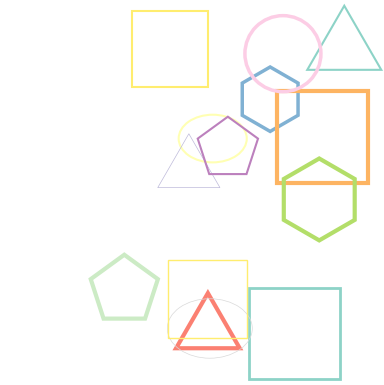[{"shape": "triangle", "thickness": 1.5, "radius": 0.55, "center": [0.894, 0.874]}, {"shape": "square", "thickness": 2, "radius": 0.59, "center": [0.766, 0.133]}, {"shape": "oval", "thickness": 1.5, "radius": 0.44, "center": [0.553, 0.64]}, {"shape": "triangle", "thickness": 0.5, "radius": 0.47, "center": [0.491, 0.559]}, {"shape": "triangle", "thickness": 3, "radius": 0.48, "center": [0.54, 0.143]}, {"shape": "hexagon", "thickness": 2.5, "radius": 0.42, "center": [0.702, 0.742]}, {"shape": "square", "thickness": 3, "radius": 0.6, "center": [0.838, 0.644]}, {"shape": "hexagon", "thickness": 3, "radius": 0.53, "center": [0.829, 0.482]}, {"shape": "circle", "thickness": 2.5, "radius": 0.49, "center": [0.735, 0.861]}, {"shape": "oval", "thickness": 0.5, "radius": 0.55, "center": [0.545, 0.147]}, {"shape": "pentagon", "thickness": 1.5, "radius": 0.41, "center": [0.592, 0.614]}, {"shape": "pentagon", "thickness": 3, "radius": 0.46, "center": [0.323, 0.247]}, {"shape": "square", "thickness": 1, "radius": 0.51, "center": [0.539, 0.223]}, {"shape": "square", "thickness": 1.5, "radius": 0.49, "center": [0.441, 0.872]}]